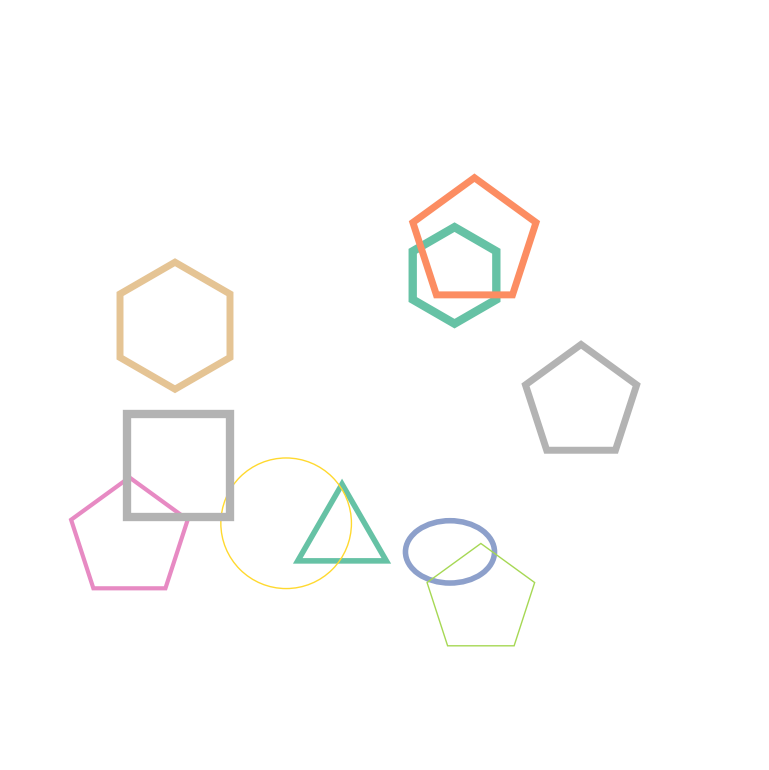[{"shape": "hexagon", "thickness": 3, "radius": 0.31, "center": [0.59, 0.642]}, {"shape": "triangle", "thickness": 2, "radius": 0.33, "center": [0.444, 0.305]}, {"shape": "pentagon", "thickness": 2.5, "radius": 0.42, "center": [0.616, 0.685]}, {"shape": "oval", "thickness": 2, "radius": 0.29, "center": [0.584, 0.283]}, {"shape": "pentagon", "thickness": 1.5, "radius": 0.4, "center": [0.168, 0.3]}, {"shape": "pentagon", "thickness": 0.5, "radius": 0.37, "center": [0.624, 0.221]}, {"shape": "circle", "thickness": 0.5, "radius": 0.42, "center": [0.372, 0.32]}, {"shape": "hexagon", "thickness": 2.5, "radius": 0.41, "center": [0.227, 0.577]}, {"shape": "square", "thickness": 3, "radius": 0.34, "center": [0.232, 0.396]}, {"shape": "pentagon", "thickness": 2.5, "radius": 0.38, "center": [0.755, 0.477]}]